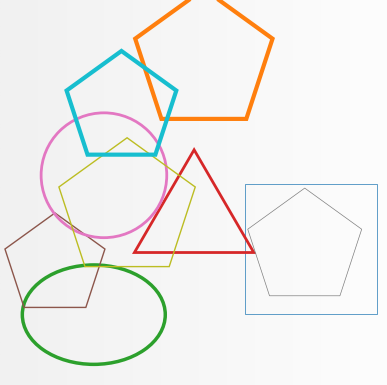[{"shape": "square", "thickness": 0.5, "radius": 0.85, "center": [0.803, 0.354]}, {"shape": "pentagon", "thickness": 3, "radius": 0.93, "center": [0.526, 0.842]}, {"shape": "oval", "thickness": 2.5, "radius": 0.92, "center": [0.242, 0.183]}, {"shape": "triangle", "thickness": 2, "radius": 0.89, "center": [0.501, 0.433]}, {"shape": "pentagon", "thickness": 1, "radius": 0.68, "center": [0.142, 0.311]}, {"shape": "circle", "thickness": 2, "radius": 0.81, "center": [0.268, 0.545]}, {"shape": "pentagon", "thickness": 0.5, "radius": 0.77, "center": [0.786, 0.357]}, {"shape": "pentagon", "thickness": 1, "radius": 0.92, "center": [0.328, 0.457]}, {"shape": "pentagon", "thickness": 3, "radius": 0.74, "center": [0.313, 0.719]}]